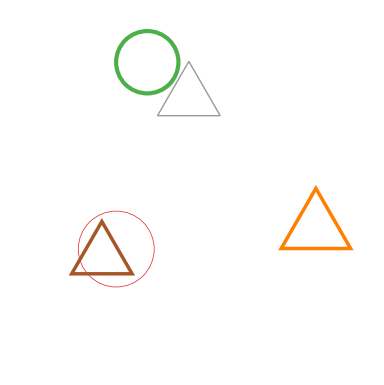[{"shape": "circle", "thickness": 0.5, "radius": 0.49, "center": [0.302, 0.353]}, {"shape": "circle", "thickness": 3, "radius": 0.4, "center": [0.383, 0.838]}, {"shape": "triangle", "thickness": 2.5, "radius": 0.52, "center": [0.82, 0.407]}, {"shape": "triangle", "thickness": 2.5, "radius": 0.45, "center": [0.265, 0.334]}, {"shape": "triangle", "thickness": 1, "radius": 0.47, "center": [0.491, 0.747]}]